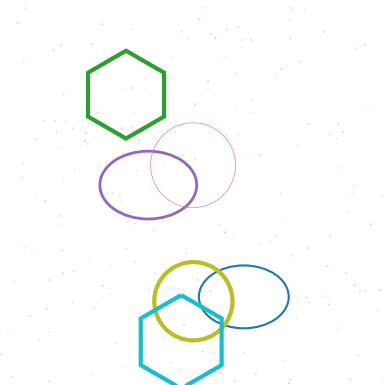[{"shape": "oval", "thickness": 1.5, "radius": 0.58, "center": [0.633, 0.229]}, {"shape": "hexagon", "thickness": 3, "radius": 0.57, "center": [0.327, 0.754]}, {"shape": "oval", "thickness": 2, "radius": 0.63, "center": [0.385, 0.519]}, {"shape": "circle", "thickness": 0.5, "radius": 0.55, "center": [0.501, 0.571]}, {"shape": "circle", "thickness": 3, "radius": 0.51, "center": [0.502, 0.218]}, {"shape": "hexagon", "thickness": 3, "radius": 0.61, "center": [0.471, 0.112]}]